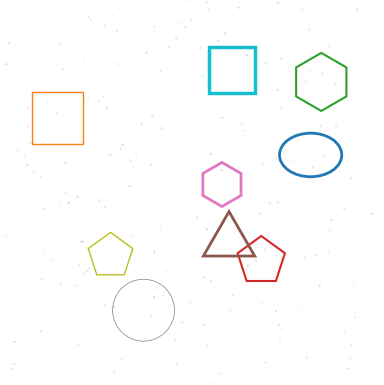[{"shape": "oval", "thickness": 2, "radius": 0.4, "center": [0.807, 0.598]}, {"shape": "square", "thickness": 1, "radius": 0.33, "center": [0.149, 0.694]}, {"shape": "hexagon", "thickness": 1.5, "radius": 0.38, "center": [0.834, 0.787]}, {"shape": "pentagon", "thickness": 1.5, "radius": 0.32, "center": [0.679, 0.322]}, {"shape": "triangle", "thickness": 2, "radius": 0.38, "center": [0.595, 0.373]}, {"shape": "hexagon", "thickness": 2, "radius": 0.29, "center": [0.576, 0.521]}, {"shape": "circle", "thickness": 0.5, "radius": 0.4, "center": [0.373, 0.194]}, {"shape": "pentagon", "thickness": 1, "radius": 0.3, "center": [0.287, 0.336]}, {"shape": "square", "thickness": 2.5, "radius": 0.3, "center": [0.602, 0.817]}]